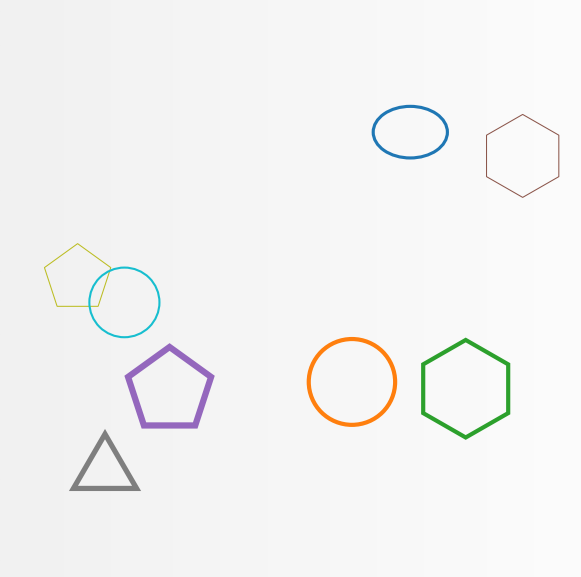[{"shape": "oval", "thickness": 1.5, "radius": 0.32, "center": [0.706, 0.77]}, {"shape": "circle", "thickness": 2, "radius": 0.37, "center": [0.605, 0.338]}, {"shape": "hexagon", "thickness": 2, "radius": 0.42, "center": [0.801, 0.326]}, {"shape": "pentagon", "thickness": 3, "radius": 0.38, "center": [0.292, 0.323]}, {"shape": "hexagon", "thickness": 0.5, "radius": 0.36, "center": [0.899, 0.729]}, {"shape": "triangle", "thickness": 2.5, "radius": 0.31, "center": [0.181, 0.185]}, {"shape": "pentagon", "thickness": 0.5, "radius": 0.3, "center": [0.134, 0.517]}, {"shape": "circle", "thickness": 1, "radius": 0.3, "center": [0.214, 0.475]}]